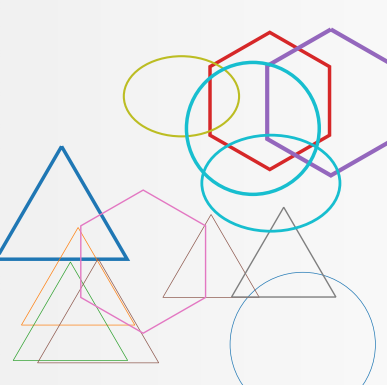[{"shape": "triangle", "thickness": 2.5, "radius": 0.98, "center": [0.159, 0.424]}, {"shape": "circle", "thickness": 0.5, "radius": 0.94, "center": [0.781, 0.105]}, {"shape": "triangle", "thickness": 0.5, "radius": 0.84, "center": [0.202, 0.24]}, {"shape": "triangle", "thickness": 0.5, "radius": 0.85, "center": [0.182, 0.149]}, {"shape": "hexagon", "thickness": 2.5, "radius": 0.89, "center": [0.696, 0.738]}, {"shape": "hexagon", "thickness": 3, "radius": 0.95, "center": [0.854, 0.734]}, {"shape": "triangle", "thickness": 0.5, "radius": 0.72, "center": [0.545, 0.299]}, {"shape": "triangle", "thickness": 0.5, "radius": 0.9, "center": [0.253, 0.148]}, {"shape": "hexagon", "thickness": 1, "radius": 0.93, "center": [0.37, 0.32]}, {"shape": "triangle", "thickness": 1, "radius": 0.78, "center": [0.732, 0.306]}, {"shape": "oval", "thickness": 1.5, "radius": 0.74, "center": [0.468, 0.75]}, {"shape": "oval", "thickness": 2, "radius": 0.89, "center": [0.699, 0.524]}, {"shape": "circle", "thickness": 2.5, "radius": 0.86, "center": [0.653, 0.667]}]